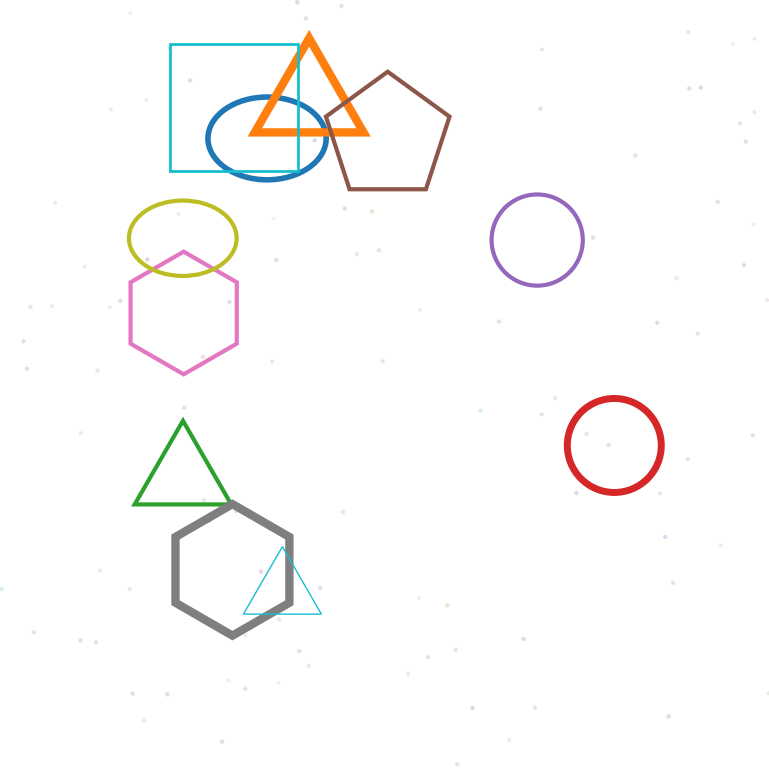[{"shape": "oval", "thickness": 2, "radius": 0.38, "center": [0.347, 0.82]}, {"shape": "triangle", "thickness": 3, "radius": 0.41, "center": [0.402, 0.869]}, {"shape": "triangle", "thickness": 1.5, "radius": 0.36, "center": [0.238, 0.381]}, {"shape": "circle", "thickness": 2.5, "radius": 0.31, "center": [0.798, 0.421]}, {"shape": "circle", "thickness": 1.5, "radius": 0.3, "center": [0.698, 0.688]}, {"shape": "pentagon", "thickness": 1.5, "radius": 0.42, "center": [0.504, 0.822]}, {"shape": "hexagon", "thickness": 1.5, "radius": 0.4, "center": [0.239, 0.594]}, {"shape": "hexagon", "thickness": 3, "radius": 0.43, "center": [0.302, 0.26]}, {"shape": "oval", "thickness": 1.5, "radius": 0.35, "center": [0.237, 0.691]}, {"shape": "triangle", "thickness": 0.5, "radius": 0.29, "center": [0.367, 0.232]}, {"shape": "square", "thickness": 1, "radius": 0.41, "center": [0.304, 0.86]}]